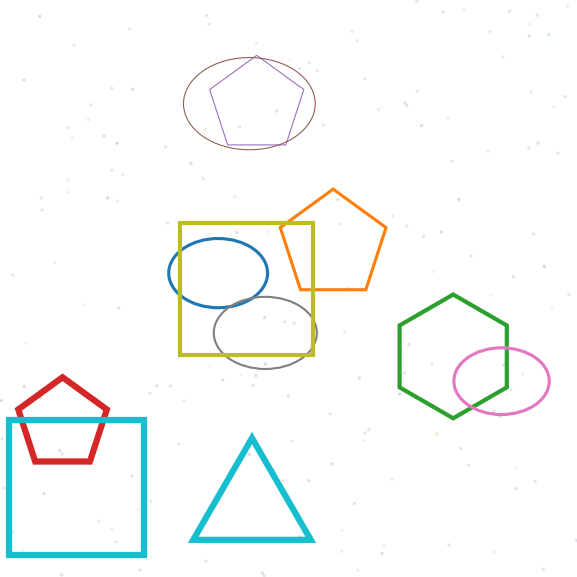[{"shape": "oval", "thickness": 1.5, "radius": 0.43, "center": [0.378, 0.526]}, {"shape": "pentagon", "thickness": 1.5, "radius": 0.48, "center": [0.577, 0.575]}, {"shape": "hexagon", "thickness": 2, "radius": 0.54, "center": [0.785, 0.382]}, {"shape": "pentagon", "thickness": 3, "radius": 0.4, "center": [0.108, 0.265]}, {"shape": "pentagon", "thickness": 0.5, "radius": 0.43, "center": [0.445, 0.818]}, {"shape": "oval", "thickness": 0.5, "radius": 0.57, "center": [0.432, 0.82]}, {"shape": "oval", "thickness": 1.5, "radius": 0.41, "center": [0.869, 0.339]}, {"shape": "oval", "thickness": 1, "radius": 0.45, "center": [0.459, 0.423]}, {"shape": "square", "thickness": 2, "radius": 0.57, "center": [0.427, 0.498]}, {"shape": "triangle", "thickness": 3, "radius": 0.59, "center": [0.436, 0.123]}, {"shape": "square", "thickness": 3, "radius": 0.58, "center": [0.133, 0.155]}]